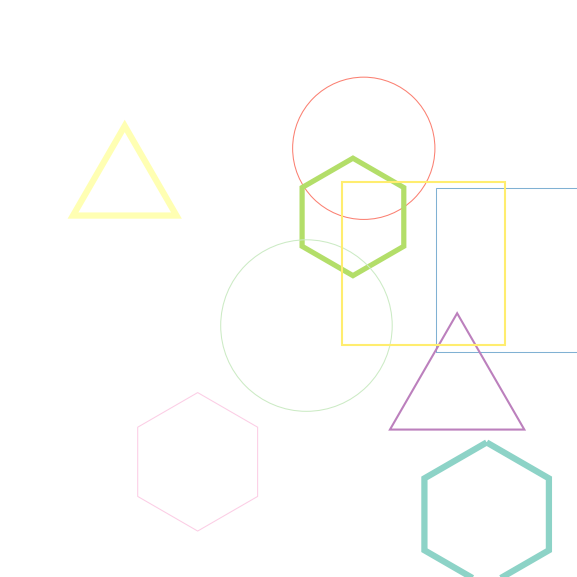[{"shape": "hexagon", "thickness": 3, "radius": 0.62, "center": [0.843, 0.109]}, {"shape": "triangle", "thickness": 3, "radius": 0.52, "center": [0.216, 0.678]}, {"shape": "circle", "thickness": 0.5, "radius": 0.62, "center": [0.63, 0.742]}, {"shape": "square", "thickness": 0.5, "radius": 0.71, "center": [0.897, 0.532]}, {"shape": "hexagon", "thickness": 2.5, "radius": 0.51, "center": [0.611, 0.624]}, {"shape": "hexagon", "thickness": 0.5, "radius": 0.6, "center": [0.342, 0.199]}, {"shape": "triangle", "thickness": 1, "radius": 0.67, "center": [0.792, 0.322]}, {"shape": "circle", "thickness": 0.5, "radius": 0.74, "center": [0.531, 0.435]}, {"shape": "square", "thickness": 1, "radius": 0.71, "center": [0.734, 0.543]}]